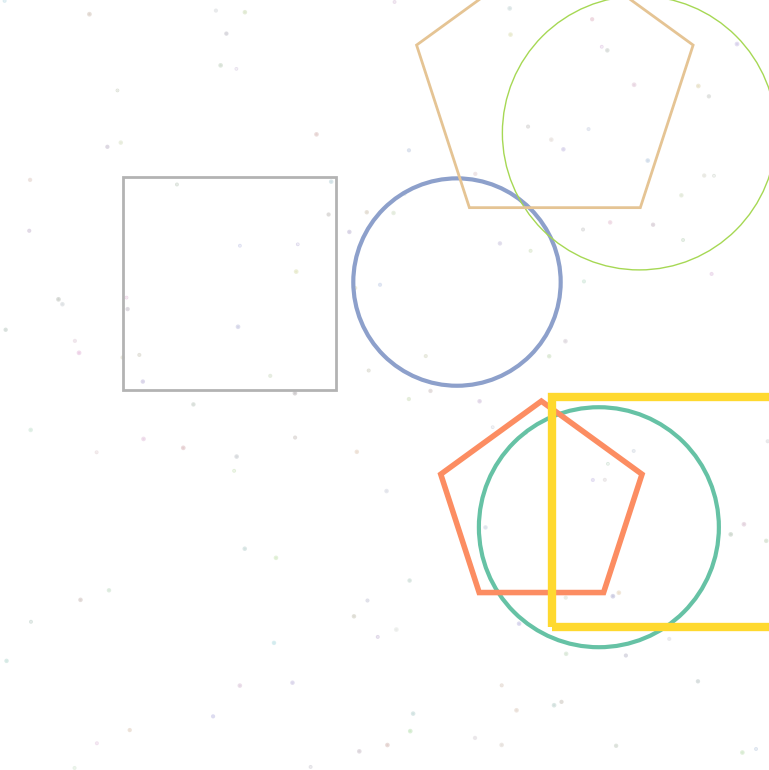[{"shape": "circle", "thickness": 1.5, "radius": 0.78, "center": [0.778, 0.315]}, {"shape": "pentagon", "thickness": 2, "radius": 0.69, "center": [0.703, 0.342]}, {"shape": "circle", "thickness": 1.5, "radius": 0.67, "center": [0.593, 0.634]}, {"shape": "circle", "thickness": 0.5, "radius": 0.89, "center": [0.83, 0.827]}, {"shape": "square", "thickness": 3, "radius": 0.75, "center": [0.866, 0.335]}, {"shape": "pentagon", "thickness": 1, "radius": 0.94, "center": [0.721, 0.883]}, {"shape": "square", "thickness": 1, "radius": 0.69, "center": [0.298, 0.632]}]